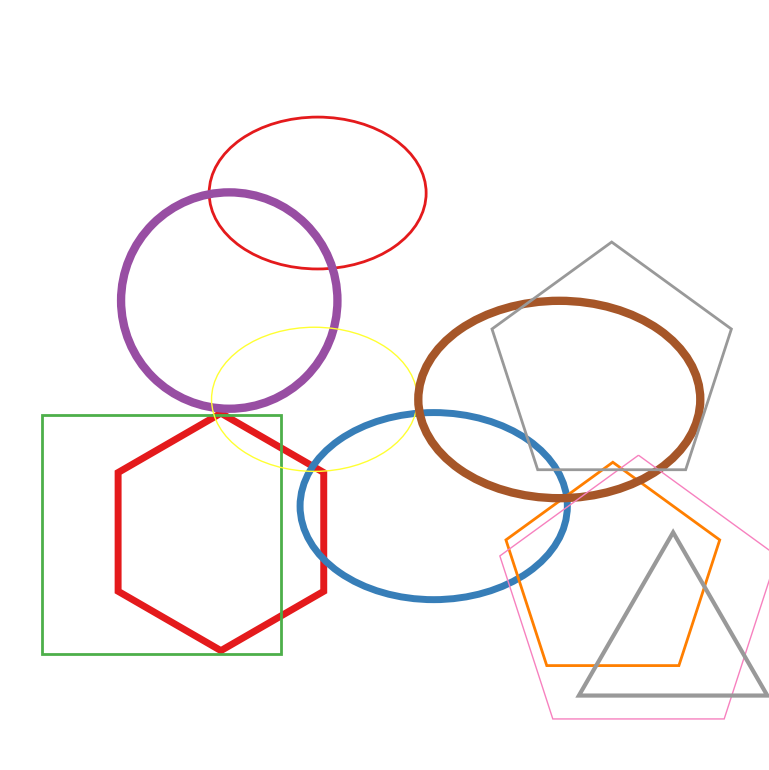[{"shape": "hexagon", "thickness": 2.5, "radius": 0.77, "center": [0.287, 0.309]}, {"shape": "oval", "thickness": 1, "radius": 0.7, "center": [0.413, 0.749]}, {"shape": "oval", "thickness": 2.5, "radius": 0.87, "center": [0.563, 0.343]}, {"shape": "square", "thickness": 1, "radius": 0.78, "center": [0.21, 0.306]}, {"shape": "circle", "thickness": 3, "radius": 0.7, "center": [0.298, 0.61]}, {"shape": "pentagon", "thickness": 1, "radius": 0.73, "center": [0.796, 0.254]}, {"shape": "oval", "thickness": 0.5, "radius": 0.67, "center": [0.408, 0.481]}, {"shape": "oval", "thickness": 3, "radius": 0.92, "center": [0.726, 0.481]}, {"shape": "pentagon", "thickness": 0.5, "radius": 0.95, "center": [0.829, 0.219]}, {"shape": "pentagon", "thickness": 1, "radius": 0.82, "center": [0.794, 0.522]}, {"shape": "triangle", "thickness": 1.5, "radius": 0.71, "center": [0.874, 0.167]}]